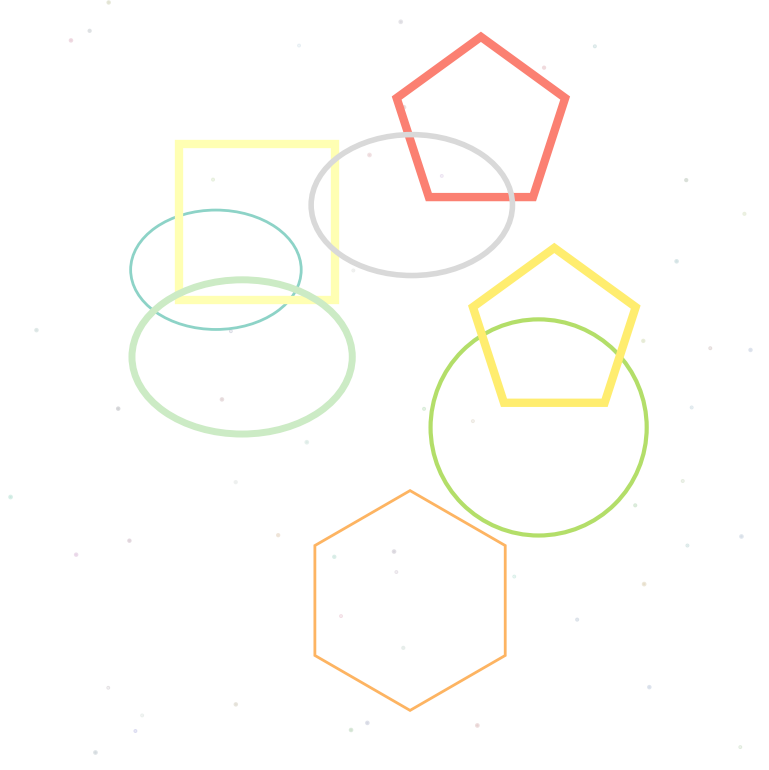[{"shape": "oval", "thickness": 1, "radius": 0.55, "center": [0.28, 0.65]}, {"shape": "square", "thickness": 3, "radius": 0.51, "center": [0.334, 0.712]}, {"shape": "pentagon", "thickness": 3, "radius": 0.58, "center": [0.625, 0.837]}, {"shape": "hexagon", "thickness": 1, "radius": 0.71, "center": [0.533, 0.22]}, {"shape": "circle", "thickness": 1.5, "radius": 0.7, "center": [0.7, 0.445]}, {"shape": "oval", "thickness": 2, "radius": 0.65, "center": [0.535, 0.734]}, {"shape": "oval", "thickness": 2.5, "radius": 0.72, "center": [0.314, 0.536]}, {"shape": "pentagon", "thickness": 3, "radius": 0.56, "center": [0.72, 0.567]}]